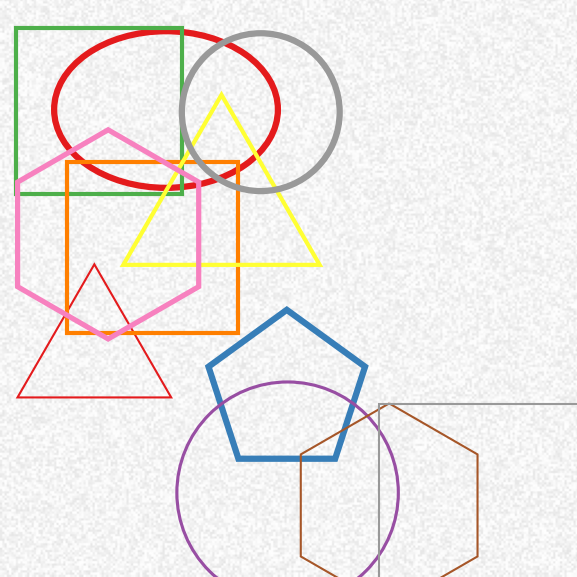[{"shape": "oval", "thickness": 3, "radius": 0.97, "center": [0.287, 0.809]}, {"shape": "triangle", "thickness": 1, "radius": 0.77, "center": [0.163, 0.388]}, {"shape": "pentagon", "thickness": 3, "radius": 0.71, "center": [0.497, 0.32]}, {"shape": "square", "thickness": 2, "radius": 0.72, "center": [0.171, 0.806]}, {"shape": "circle", "thickness": 1.5, "radius": 0.96, "center": [0.498, 0.146]}, {"shape": "square", "thickness": 2, "radius": 0.74, "center": [0.264, 0.571]}, {"shape": "triangle", "thickness": 2, "radius": 0.98, "center": [0.384, 0.639]}, {"shape": "hexagon", "thickness": 1, "radius": 0.88, "center": [0.674, 0.124]}, {"shape": "hexagon", "thickness": 2.5, "radius": 0.91, "center": [0.187, 0.593]}, {"shape": "square", "thickness": 1, "radius": 0.89, "center": [0.834, 0.121]}, {"shape": "circle", "thickness": 3, "radius": 0.68, "center": [0.452, 0.805]}]